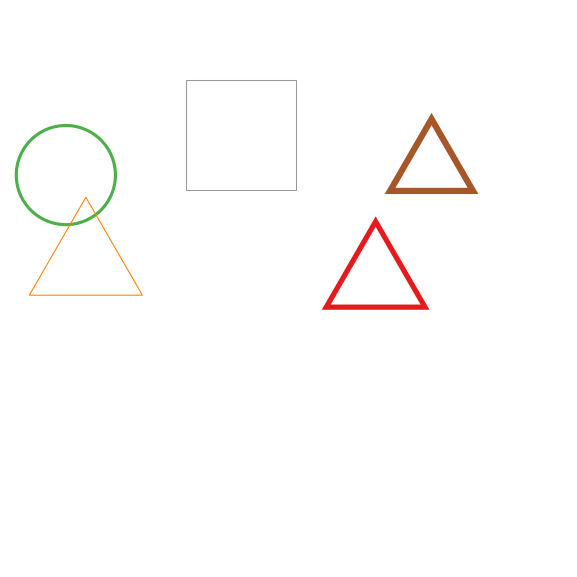[{"shape": "triangle", "thickness": 2.5, "radius": 0.49, "center": [0.65, 0.517]}, {"shape": "circle", "thickness": 1.5, "radius": 0.43, "center": [0.114, 0.696]}, {"shape": "triangle", "thickness": 0.5, "radius": 0.57, "center": [0.149, 0.545]}, {"shape": "triangle", "thickness": 3, "radius": 0.41, "center": [0.747, 0.71]}, {"shape": "square", "thickness": 0.5, "radius": 0.48, "center": [0.418, 0.765]}]